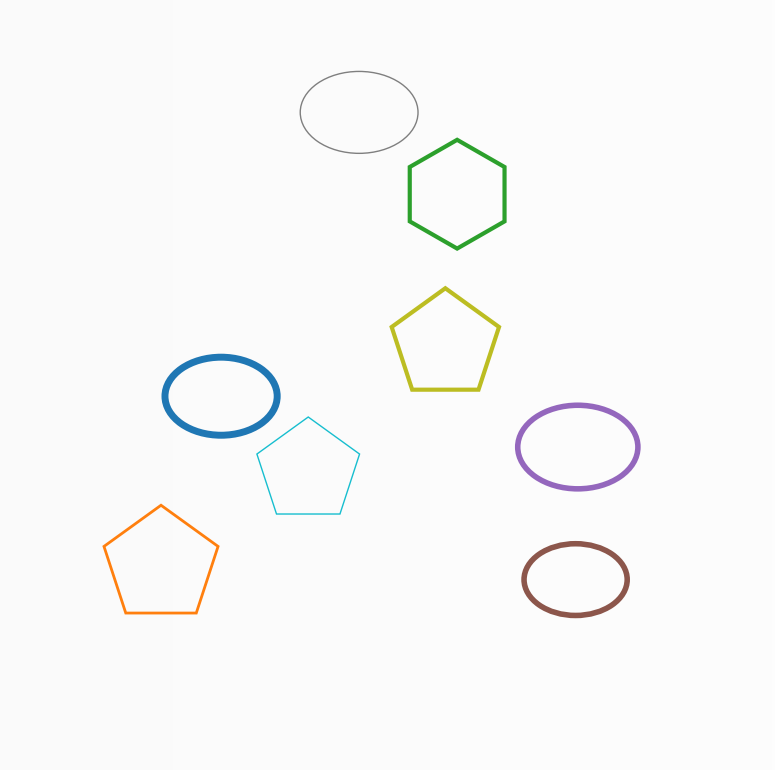[{"shape": "oval", "thickness": 2.5, "radius": 0.36, "center": [0.285, 0.485]}, {"shape": "pentagon", "thickness": 1, "radius": 0.39, "center": [0.208, 0.266]}, {"shape": "hexagon", "thickness": 1.5, "radius": 0.35, "center": [0.59, 0.748]}, {"shape": "oval", "thickness": 2, "radius": 0.39, "center": [0.746, 0.419]}, {"shape": "oval", "thickness": 2, "radius": 0.33, "center": [0.743, 0.247]}, {"shape": "oval", "thickness": 0.5, "radius": 0.38, "center": [0.463, 0.854]}, {"shape": "pentagon", "thickness": 1.5, "radius": 0.36, "center": [0.575, 0.553]}, {"shape": "pentagon", "thickness": 0.5, "radius": 0.35, "center": [0.398, 0.389]}]